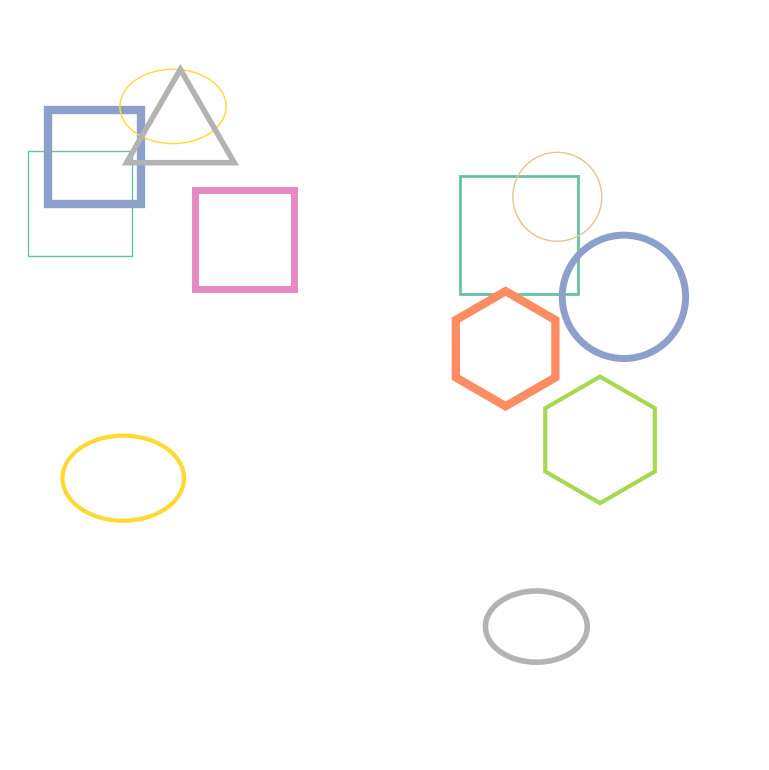[{"shape": "square", "thickness": 1, "radius": 0.38, "center": [0.674, 0.695]}, {"shape": "square", "thickness": 0.5, "radius": 0.34, "center": [0.104, 0.736]}, {"shape": "hexagon", "thickness": 3, "radius": 0.37, "center": [0.657, 0.547]}, {"shape": "square", "thickness": 3, "radius": 0.3, "center": [0.123, 0.796]}, {"shape": "circle", "thickness": 2.5, "radius": 0.4, "center": [0.81, 0.614]}, {"shape": "square", "thickness": 2.5, "radius": 0.32, "center": [0.318, 0.689]}, {"shape": "hexagon", "thickness": 1.5, "radius": 0.41, "center": [0.779, 0.429]}, {"shape": "oval", "thickness": 0.5, "radius": 0.34, "center": [0.225, 0.862]}, {"shape": "oval", "thickness": 1.5, "radius": 0.39, "center": [0.16, 0.379]}, {"shape": "circle", "thickness": 0.5, "radius": 0.29, "center": [0.724, 0.744]}, {"shape": "oval", "thickness": 2, "radius": 0.33, "center": [0.697, 0.186]}, {"shape": "triangle", "thickness": 2, "radius": 0.4, "center": [0.234, 0.829]}]